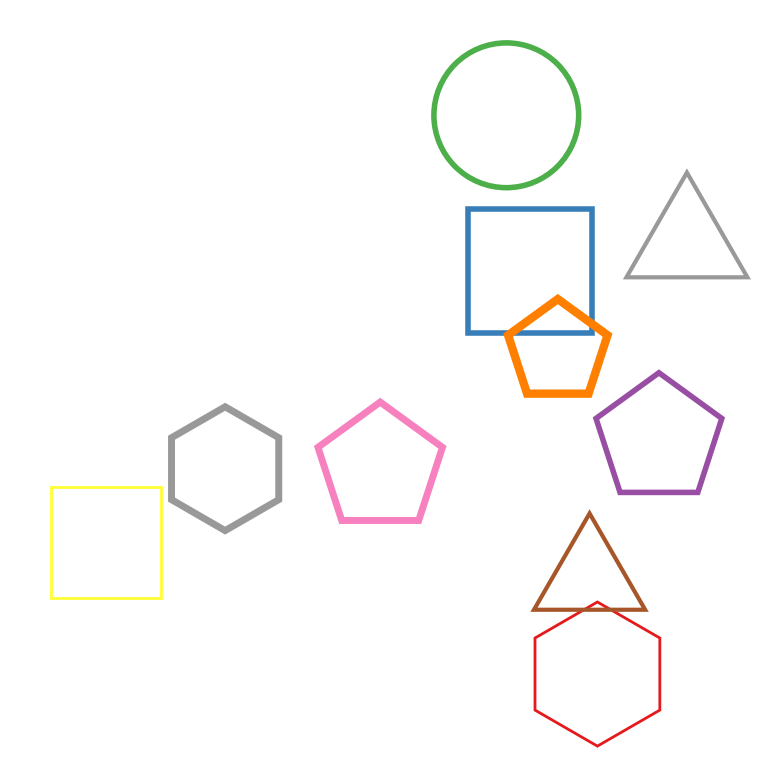[{"shape": "hexagon", "thickness": 1, "radius": 0.47, "center": [0.776, 0.125]}, {"shape": "square", "thickness": 2, "radius": 0.4, "center": [0.688, 0.648]}, {"shape": "circle", "thickness": 2, "radius": 0.47, "center": [0.658, 0.85]}, {"shape": "pentagon", "thickness": 2, "radius": 0.43, "center": [0.856, 0.43]}, {"shape": "pentagon", "thickness": 3, "radius": 0.34, "center": [0.724, 0.544]}, {"shape": "square", "thickness": 1, "radius": 0.36, "center": [0.138, 0.295]}, {"shape": "triangle", "thickness": 1.5, "radius": 0.42, "center": [0.766, 0.25]}, {"shape": "pentagon", "thickness": 2.5, "radius": 0.43, "center": [0.494, 0.393]}, {"shape": "hexagon", "thickness": 2.5, "radius": 0.4, "center": [0.292, 0.391]}, {"shape": "triangle", "thickness": 1.5, "radius": 0.45, "center": [0.892, 0.685]}]